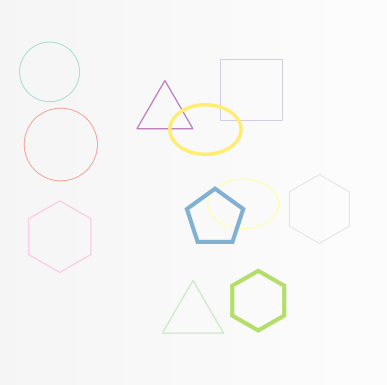[{"shape": "circle", "thickness": 0.5, "radius": 0.39, "center": [0.128, 0.813]}, {"shape": "oval", "thickness": 1, "radius": 0.46, "center": [0.627, 0.47]}, {"shape": "square", "thickness": 0.5, "radius": 0.4, "center": [0.648, 0.767]}, {"shape": "circle", "thickness": 0.5, "radius": 0.47, "center": [0.157, 0.625]}, {"shape": "pentagon", "thickness": 3, "radius": 0.38, "center": [0.555, 0.434]}, {"shape": "hexagon", "thickness": 3, "radius": 0.39, "center": [0.666, 0.219]}, {"shape": "hexagon", "thickness": 1, "radius": 0.46, "center": [0.154, 0.385]}, {"shape": "hexagon", "thickness": 0.5, "radius": 0.45, "center": [0.824, 0.457]}, {"shape": "triangle", "thickness": 1, "radius": 0.42, "center": [0.426, 0.707]}, {"shape": "triangle", "thickness": 1, "radius": 0.46, "center": [0.498, 0.18]}, {"shape": "oval", "thickness": 2.5, "radius": 0.46, "center": [0.53, 0.664]}]